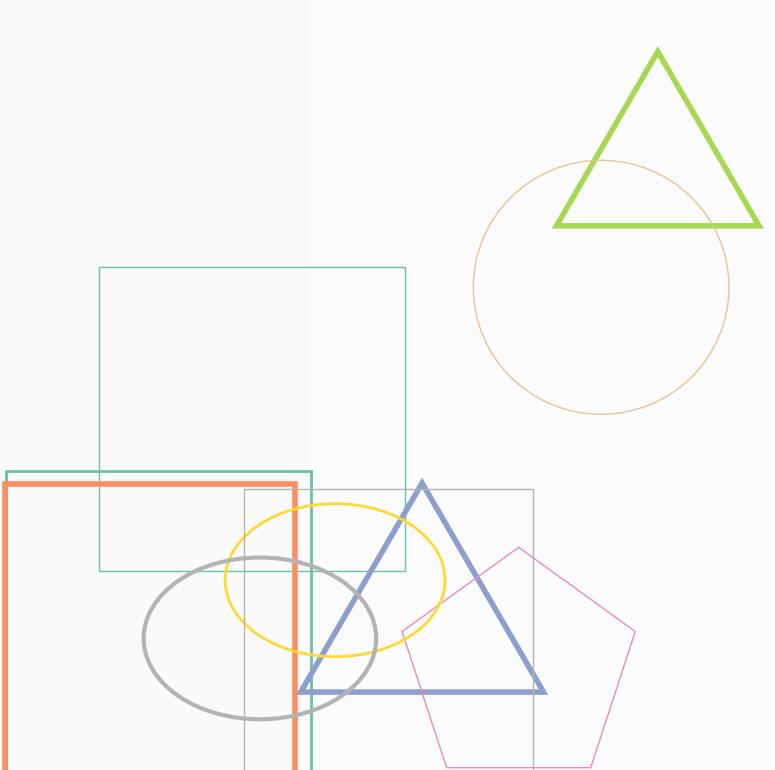[{"shape": "square", "thickness": 1, "radius": 0.98, "center": [0.205, 0.192]}, {"shape": "square", "thickness": 0.5, "radius": 0.99, "center": [0.325, 0.456]}, {"shape": "square", "thickness": 2, "radius": 0.94, "center": [0.193, 0.184]}, {"shape": "triangle", "thickness": 2, "radius": 0.9, "center": [0.545, 0.192]}, {"shape": "pentagon", "thickness": 0.5, "radius": 0.79, "center": [0.669, 0.131]}, {"shape": "triangle", "thickness": 2, "radius": 0.75, "center": [0.849, 0.782]}, {"shape": "oval", "thickness": 1, "radius": 0.71, "center": [0.432, 0.247]}, {"shape": "circle", "thickness": 0.5, "radius": 0.82, "center": [0.776, 0.627]}, {"shape": "oval", "thickness": 1.5, "radius": 0.75, "center": [0.335, 0.171]}, {"shape": "square", "thickness": 0.5, "radius": 0.93, "center": [0.501, 0.179]}]